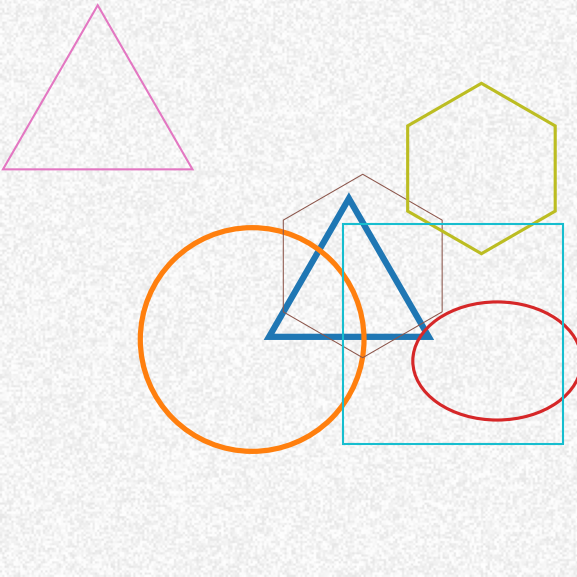[{"shape": "triangle", "thickness": 3, "radius": 0.8, "center": [0.604, 0.496]}, {"shape": "circle", "thickness": 2.5, "radius": 0.97, "center": [0.437, 0.411]}, {"shape": "oval", "thickness": 1.5, "radius": 0.73, "center": [0.861, 0.374]}, {"shape": "hexagon", "thickness": 0.5, "radius": 0.79, "center": [0.628, 0.539]}, {"shape": "triangle", "thickness": 1, "radius": 0.95, "center": [0.169, 0.801]}, {"shape": "hexagon", "thickness": 1.5, "radius": 0.74, "center": [0.834, 0.707]}, {"shape": "square", "thickness": 1, "radius": 0.95, "center": [0.784, 0.421]}]